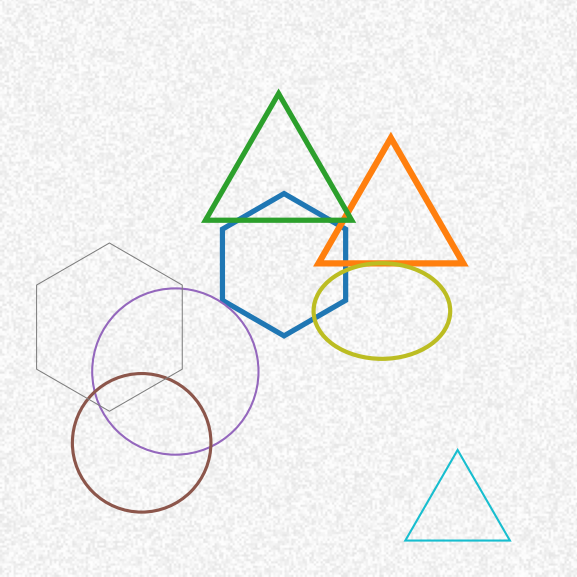[{"shape": "hexagon", "thickness": 2.5, "radius": 0.62, "center": [0.492, 0.541]}, {"shape": "triangle", "thickness": 3, "radius": 0.72, "center": [0.677, 0.615]}, {"shape": "triangle", "thickness": 2.5, "radius": 0.73, "center": [0.482, 0.691]}, {"shape": "circle", "thickness": 1, "radius": 0.72, "center": [0.304, 0.356]}, {"shape": "circle", "thickness": 1.5, "radius": 0.6, "center": [0.245, 0.232]}, {"shape": "hexagon", "thickness": 0.5, "radius": 0.73, "center": [0.189, 0.433]}, {"shape": "oval", "thickness": 2, "radius": 0.59, "center": [0.661, 0.461]}, {"shape": "triangle", "thickness": 1, "radius": 0.52, "center": [0.792, 0.115]}]